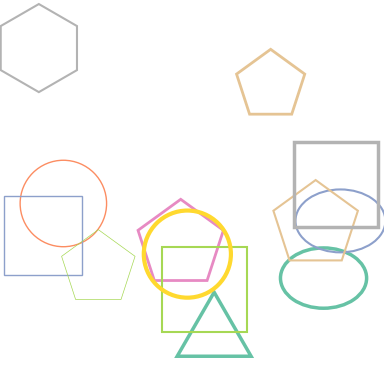[{"shape": "oval", "thickness": 2.5, "radius": 0.56, "center": [0.84, 0.278]}, {"shape": "triangle", "thickness": 2.5, "radius": 0.55, "center": [0.556, 0.13]}, {"shape": "circle", "thickness": 1, "radius": 0.56, "center": [0.165, 0.471]}, {"shape": "oval", "thickness": 1.5, "radius": 0.58, "center": [0.884, 0.426]}, {"shape": "square", "thickness": 1, "radius": 0.51, "center": [0.112, 0.388]}, {"shape": "pentagon", "thickness": 2, "radius": 0.58, "center": [0.469, 0.366]}, {"shape": "pentagon", "thickness": 0.5, "radius": 0.5, "center": [0.255, 0.303]}, {"shape": "square", "thickness": 1.5, "radius": 0.55, "center": [0.532, 0.248]}, {"shape": "circle", "thickness": 3, "radius": 0.57, "center": [0.487, 0.34]}, {"shape": "pentagon", "thickness": 1.5, "radius": 0.58, "center": [0.82, 0.417]}, {"shape": "pentagon", "thickness": 2, "radius": 0.47, "center": [0.703, 0.779]}, {"shape": "hexagon", "thickness": 1.5, "radius": 0.57, "center": [0.101, 0.875]}, {"shape": "square", "thickness": 2.5, "radius": 0.55, "center": [0.873, 0.521]}]